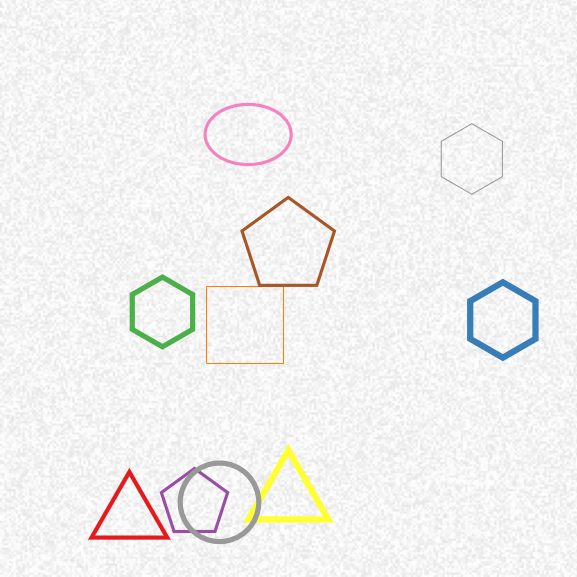[{"shape": "triangle", "thickness": 2, "radius": 0.38, "center": [0.224, 0.106]}, {"shape": "hexagon", "thickness": 3, "radius": 0.33, "center": [0.871, 0.445]}, {"shape": "hexagon", "thickness": 2.5, "radius": 0.3, "center": [0.281, 0.459]}, {"shape": "pentagon", "thickness": 1.5, "radius": 0.3, "center": [0.337, 0.128]}, {"shape": "square", "thickness": 0.5, "radius": 0.33, "center": [0.423, 0.437]}, {"shape": "triangle", "thickness": 3, "radius": 0.4, "center": [0.499, 0.14]}, {"shape": "pentagon", "thickness": 1.5, "radius": 0.42, "center": [0.499, 0.573]}, {"shape": "oval", "thickness": 1.5, "radius": 0.37, "center": [0.43, 0.766]}, {"shape": "circle", "thickness": 2.5, "radius": 0.34, "center": [0.38, 0.129]}, {"shape": "hexagon", "thickness": 0.5, "radius": 0.31, "center": [0.817, 0.724]}]